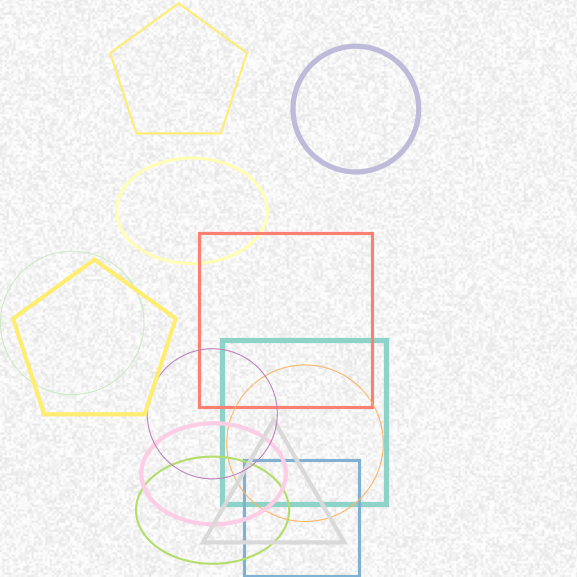[{"shape": "square", "thickness": 2.5, "radius": 0.71, "center": [0.527, 0.268]}, {"shape": "oval", "thickness": 1.5, "radius": 0.65, "center": [0.332, 0.634]}, {"shape": "circle", "thickness": 2.5, "radius": 0.54, "center": [0.616, 0.81]}, {"shape": "square", "thickness": 1.5, "radius": 0.75, "center": [0.494, 0.445]}, {"shape": "square", "thickness": 1.5, "radius": 0.5, "center": [0.522, 0.102]}, {"shape": "circle", "thickness": 0.5, "radius": 0.68, "center": [0.528, 0.232]}, {"shape": "oval", "thickness": 1, "radius": 0.66, "center": [0.368, 0.116]}, {"shape": "oval", "thickness": 2, "radius": 0.63, "center": [0.37, 0.179]}, {"shape": "triangle", "thickness": 2, "radius": 0.71, "center": [0.474, 0.131]}, {"shape": "circle", "thickness": 0.5, "radius": 0.56, "center": [0.368, 0.283]}, {"shape": "circle", "thickness": 0.5, "radius": 0.62, "center": [0.125, 0.44]}, {"shape": "pentagon", "thickness": 1, "radius": 0.62, "center": [0.309, 0.869]}, {"shape": "pentagon", "thickness": 2, "radius": 0.74, "center": [0.164, 0.402]}]